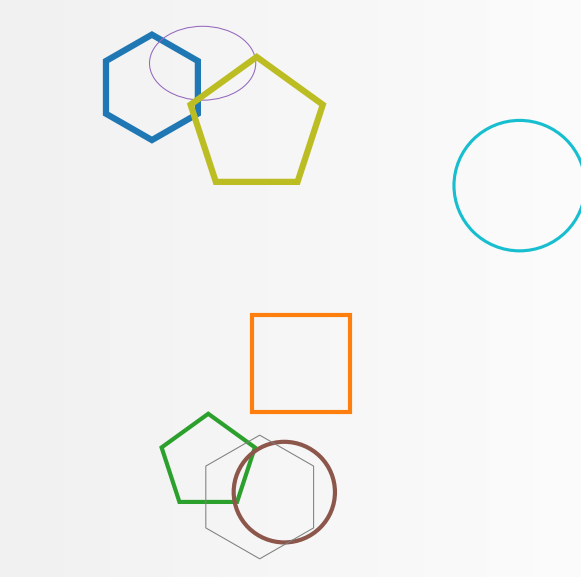[{"shape": "hexagon", "thickness": 3, "radius": 0.46, "center": [0.261, 0.848]}, {"shape": "square", "thickness": 2, "radius": 0.42, "center": [0.517, 0.369]}, {"shape": "pentagon", "thickness": 2, "radius": 0.42, "center": [0.358, 0.198]}, {"shape": "oval", "thickness": 0.5, "radius": 0.46, "center": [0.349, 0.89]}, {"shape": "circle", "thickness": 2, "radius": 0.44, "center": [0.489, 0.147]}, {"shape": "hexagon", "thickness": 0.5, "radius": 0.54, "center": [0.447, 0.139]}, {"shape": "pentagon", "thickness": 3, "radius": 0.6, "center": [0.442, 0.781]}, {"shape": "circle", "thickness": 1.5, "radius": 0.56, "center": [0.894, 0.678]}]